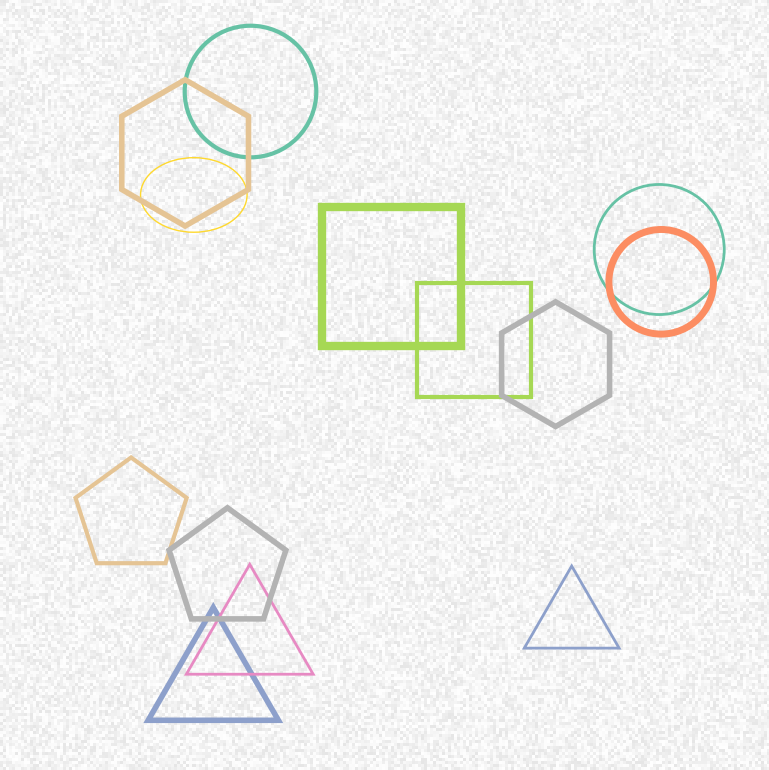[{"shape": "circle", "thickness": 1.5, "radius": 0.43, "center": [0.325, 0.881]}, {"shape": "circle", "thickness": 1, "radius": 0.42, "center": [0.856, 0.676]}, {"shape": "circle", "thickness": 2.5, "radius": 0.34, "center": [0.859, 0.634]}, {"shape": "triangle", "thickness": 1, "radius": 0.36, "center": [0.742, 0.194]}, {"shape": "triangle", "thickness": 2, "radius": 0.49, "center": [0.277, 0.113]}, {"shape": "triangle", "thickness": 1, "radius": 0.48, "center": [0.324, 0.172]}, {"shape": "square", "thickness": 1.5, "radius": 0.37, "center": [0.615, 0.558]}, {"shape": "square", "thickness": 3, "radius": 0.45, "center": [0.509, 0.641]}, {"shape": "oval", "thickness": 0.5, "radius": 0.35, "center": [0.252, 0.747]}, {"shape": "pentagon", "thickness": 1.5, "radius": 0.38, "center": [0.17, 0.33]}, {"shape": "hexagon", "thickness": 2, "radius": 0.48, "center": [0.24, 0.801]}, {"shape": "pentagon", "thickness": 2, "radius": 0.4, "center": [0.295, 0.261]}, {"shape": "hexagon", "thickness": 2, "radius": 0.4, "center": [0.722, 0.527]}]